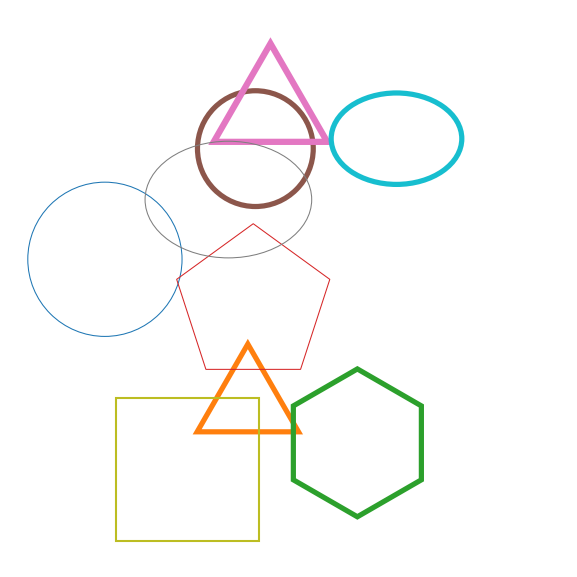[{"shape": "circle", "thickness": 0.5, "radius": 0.67, "center": [0.182, 0.55]}, {"shape": "triangle", "thickness": 2.5, "radius": 0.51, "center": [0.429, 0.302]}, {"shape": "hexagon", "thickness": 2.5, "radius": 0.64, "center": [0.619, 0.232]}, {"shape": "pentagon", "thickness": 0.5, "radius": 0.7, "center": [0.438, 0.472]}, {"shape": "circle", "thickness": 2.5, "radius": 0.5, "center": [0.442, 0.742]}, {"shape": "triangle", "thickness": 3, "radius": 0.57, "center": [0.468, 0.81]}, {"shape": "oval", "thickness": 0.5, "radius": 0.72, "center": [0.395, 0.654]}, {"shape": "square", "thickness": 1, "radius": 0.62, "center": [0.324, 0.186]}, {"shape": "oval", "thickness": 2.5, "radius": 0.57, "center": [0.687, 0.759]}]